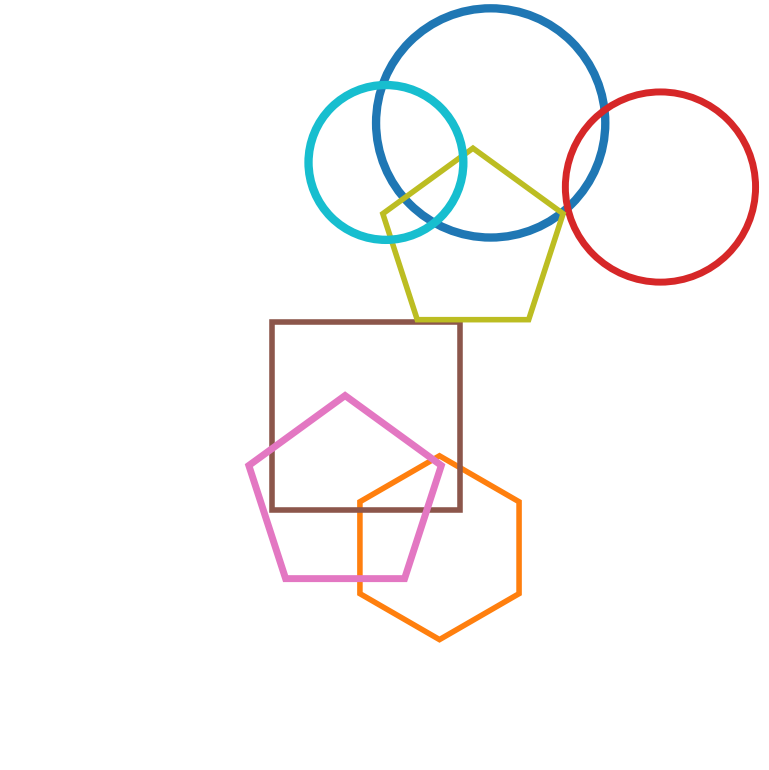[{"shape": "circle", "thickness": 3, "radius": 0.74, "center": [0.637, 0.84]}, {"shape": "hexagon", "thickness": 2, "radius": 0.6, "center": [0.571, 0.289]}, {"shape": "circle", "thickness": 2.5, "radius": 0.62, "center": [0.858, 0.757]}, {"shape": "square", "thickness": 2, "radius": 0.61, "center": [0.475, 0.459]}, {"shape": "pentagon", "thickness": 2.5, "radius": 0.66, "center": [0.448, 0.355]}, {"shape": "pentagon", "thickness": 2, "radius": 0.62, "center": [0.614, 0.684]}, {"shape": "circle", "thickness": 3, "radius": 0.5, "center": [0.501, 0.789]}]